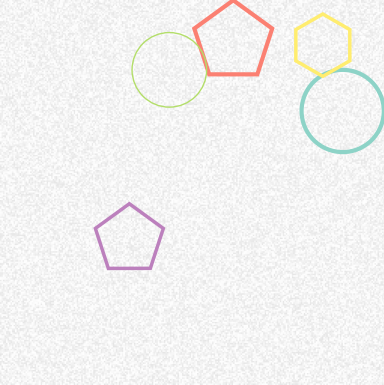[{"shape": "circle", "thickness": 3, "radius": 0.53, "center": [0.89, 0.712]}, {"shape": "pentagon", "thickness": 3, "radius": 0.53, "center": [0.606, 0.893]}, {"shape": "circle", "thickness": 1, "radius": 0.48, "center": [0.44, 0.819]}, {"shape": "pentagon", "thickness": 2.5, "radius": 0.46, "center": [0.336, 0.378]}, {"shape": "hexagon", "thickness": 2.5, "radius": 0.4, "center": [0.838, 0.883]}]